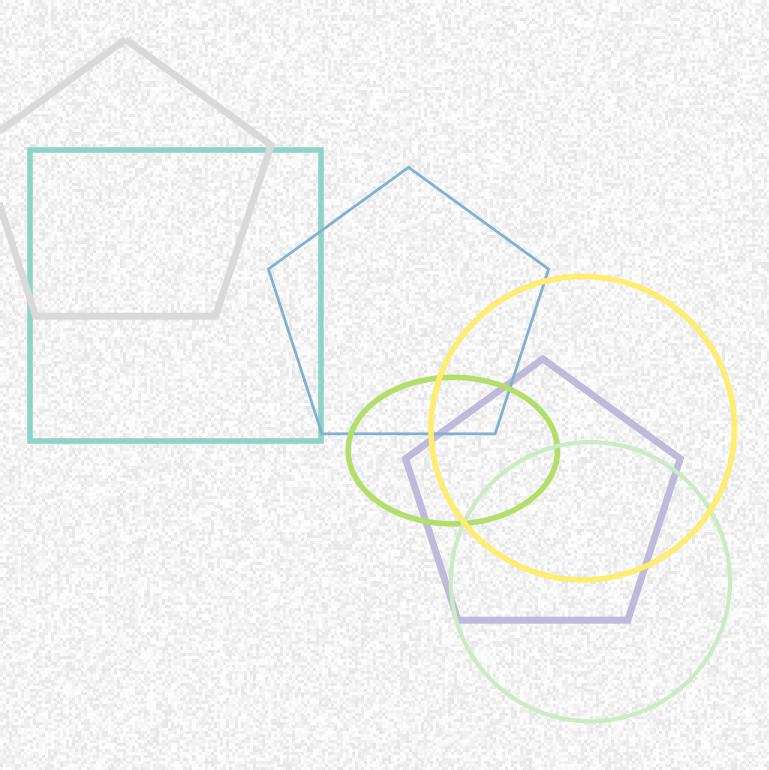[{"shape": "square", "thickness": 2, "radius": 0.94, "center": [0.228, 0.616]}, {"shape": "pentagon", "thickness": 2.5, "radius": 0.94, "center": [0.705, 0.346]}, {"shape": "pentagon", "thickness": 1, "radius": 0.96, "center": [0.531, 0.591]}, {"shape": "oval", "thickness": 2, "radius": 0.68, "center": [0.588, 0.415]}, {"shape": "pentagon", "thickness": 2.5, "radius": 0.99, "center": [0.163, 0.75]}, {"shape": "circle", "thickness": 1.5, "radius": 0.91, "center": [0.767, 0.245]}, {"shape": "circle", "thickness": 2, "radius": 0.99, "center": [0.757, 0.444]}]